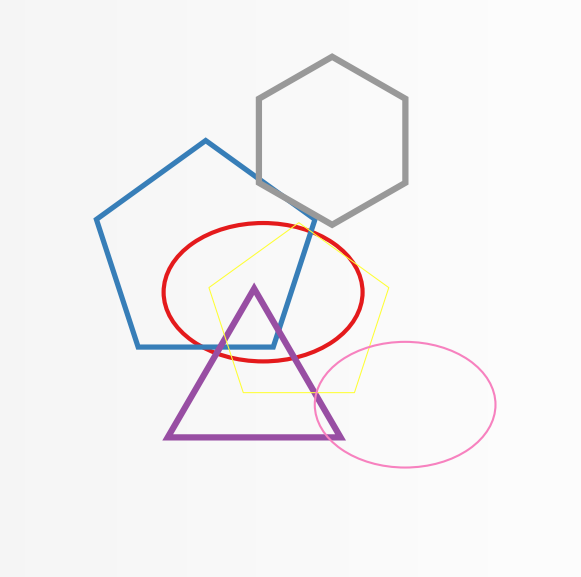[{"shape": "oval", "thickness": 2, "radius": 0.86, "center": [0.453, 0.493]}, {"shape": "pentagon", "thickness": 2.5, "radius": 0.99, "center": [0.354, 0.558]}, {"shape": "triangle", "thickness": 3, "radius": 0.86, "center": [0.437, 0.328]}, {"shape": "pentagon", "thickness": 0.5, "radius": 0.81, "center": [0.514, 0.451]}, {"shape": "oval", "thickness": 1, "radius": 0.78, "center": [0.697, 0.298]}, {"shape": "hexagon", "thickness": 3, "radius": 0.73, "center": [0.571, 0.755]}]